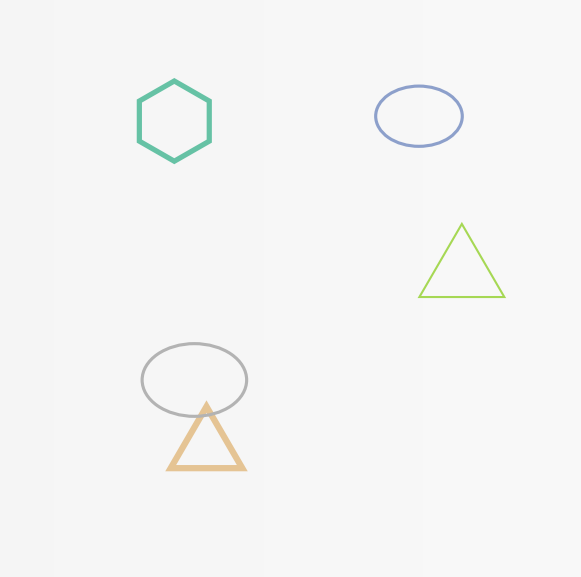[{"shape": "hexagon", "thickness": 2.5, "radius": 0.35, "center": [0.3, 0.789]}, {"shape": "oval", "thickness": 1.5, "radius": 0.37, "center": [0.721, 0.798]}, {"shape": "triangle", "thickness": 1, "radius": 0.42, "center": [0.795, 0.527]}, {"shape": "triangle", "thickness": 3, "radius": 0.36, "center": [0.355, 0.224]}, {"shape": "oval", "thickness": 1.5, "radius": 0.45, "center": [0.334, 0.341]}]